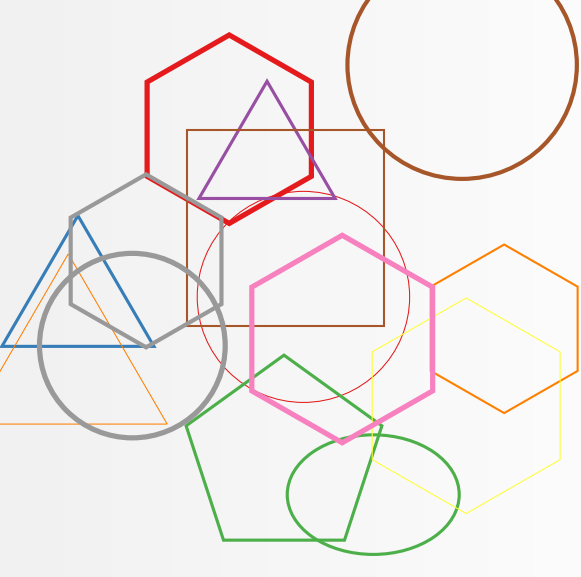[{"shape": "hexagon", "thickness": 2.5, "radius": 0.82, "center": [0.394, 0.775]}, {"shape": "circle", "thickness": 0.5, "radius": 0.91, "center": [0.522, 0.485]}, {"shape": "triangle", "thickness": 1.5, "radius": 0.75, "center": [0.134, 0.475]}, {"shape": "oval", "thickness": 1.5, "radius": 0.74, "center": [0.642, 0.143]}, {"shape": "pentagon", "thickness": 1.5, "radius": 0.89, "center": [0.489, 0.207]}, {"shape": "triangle", "thickness": 1.5, "radius": 0.68, "center": [0.459, 0.723]}, {"shape": "hexagon", "thickness": 1, "radius": 0.73, "center": [0.867, 0.43]}, {"shape": "triangle", "thickness": 0.5, "radius": 0.98, "center": [0.117, 0.363]}, {"shape": "hexagon", "thickness": 0.5, "radius": 0.93, "center": [0.802, 0.297]}, {"shape": "square", "thickness": 1, "radius": 0.85, "center": [0.491, 0.604]}, {"shape": "circle", "thickness": 2, "radius": 0.99, "center": [0.795, 0.887]}, {"shape": "hexagon", "thickness": 2.5, "radius": 0.9, "center": [0.589, 0.412]}, {"shape": "circle", "thickness": 2.5, "radius": 0.8, "center": [0.228, 0.401]}, {"shape": "hexagon", "thickness": 2, "radius": 0.75, "center": [0.251, 0.547]}]